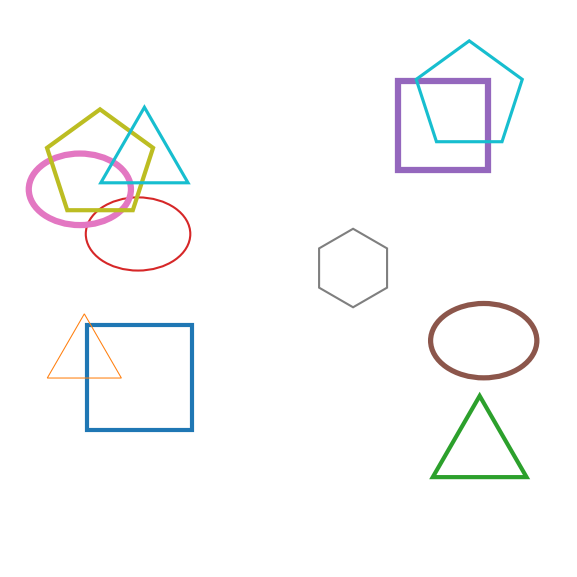[{"shape": "square", "thickness": 2, "radius": 0.45, "center": [0.241, 0.345]}, {"shape": "triangle", "thickness": 0.5, "radius": 0.37, "center": [0.146, 0.382]}, {"shape": "triangle", "thickness": 2, "radius": 0.47, "center": [0.831, 0.22]}, {"shape": "oval", "thickness": 1, "radius": 0.45, "center": [0.239, 0.594]}, {"shape": "square", "thickness": 3, "radius": 0.39, "center": [0.767, 0.782]}, {"shape": "oval", "thickness": 2.5, "radius": 0.46, "center": [0.838, 0.409]}, {"shape": "oval", "thickness": 3, "radius": 0.44, "center": [0.138, 0.671]}, {"shape": "hexagon", "thickness": 1, "radius": 0.34, "center": [0.611, 0.535]}, {"shape": "pentagon", "thickness": 2, "radius": 0.48, "center": [0.173, 0.713]}, {"shape": "pentagon", "thickness": 1.5, "radius": 0.48, "center": [0.813, 0.832]}, {"shape": "triangle", "thickness": 1.5, "radius": 0.44, "center": [0.25, 0.726]}]